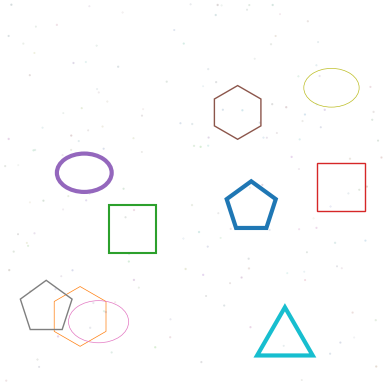[{"shape": "pentagon", "thickness": 3, "radius": 0.34, "center": [0.653, 0.462]}, {"shape": "hexagon", "thickness": 0.5, "radius": 0.39, "center": [0.208, 0.178]}, {"shape": "square", "thickness": 1.5, "radius": 0.31, "center": [0.344, 0.405]}, {"shape": "square", "thickness": 1, "radius": 0.31, "center": [0.886, 0.514]}, {"shape": "oval", "thickness": 3, "radius": 0.36, "center": [0.219, 0.551]}, {"shape": "hexagon", "thickness": 1, "radius": 0.35, "center": [0.617, 0.708]}, {"shape": "oval", "thickness": 0.5, "radius": 0.39, "center": [0.256, 0.164]}, {"shape": "pentagon", "thickness": 1, "radius": 0.35, "center": [0.12, 0.201]}, {"shape": "oval", "thickness": 0.5, "radius": 0.36, "center": [0.861, 0.772]}, {"shape": "triangle", "thickness": 3, "radius": 0.42, "center": [0.74, 0.118]}]